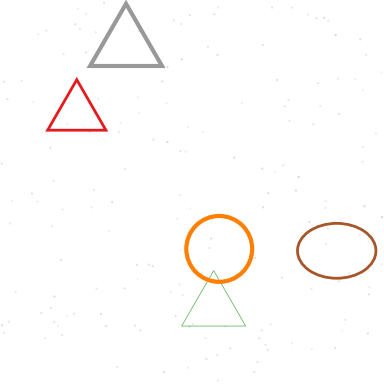[{"shape": "triangle", "thickness": 2, "radius": 0.44, "center": [0.199, 0.706]}, {"shape": "triangle", "thickness": 0.5, "radius": 0.48, "center": [0.555, 0.201]}, {"shape": "circle", "thickness": 3, "radius": 0.43, "center": [0.569, 0.354]}, {"shape": "oval", "thickness": 2, "radius": 0.51, "center": [0.875, 0.349]}, {"shape": "triangle", "thickness": 3, "radius": 0.54, "center": [0.327, 0.883]}]